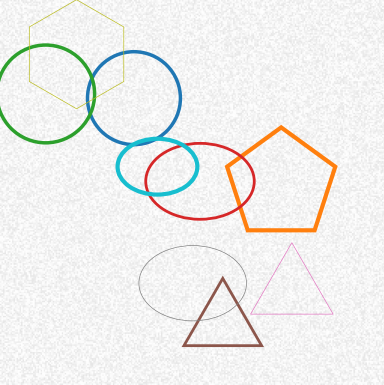[{"shape": "circle", "thickness": 2.5, "radius": 0.6, "center": [0.348, 0.745]}, {"shape": "pentagon", "thickness": 3, "radius": 0.74, "center": [0.73, 0.521]}, {"shape": "circle", "thickness": 2.5, "radius": 0.63, "center": [0.119, 0.756]}, {"shape": "oval", "thickness": 2, "radius": 0.7, "center": [0.519, 0.529]}, {"shape": "triangle", "thickness": 2, "radius": 0.58, "center": [0.579, 0.16]}, {"shape": "triangle", "thickness": 0.5, "radius": 0.62, "center": [0.758, 0.246]}, {"shape": "oval", "thickness": 0.5, "radius": 0.7, "center": [0.501, 0.264]}, {"shape": "hexagon", "thickness": 0.5, "radius": 0.71, "center": [0.199, 0.859]}, {"shape": "oval", "thickness": 3, "radius": 0.52, "center": [0.409, 0.567]}]